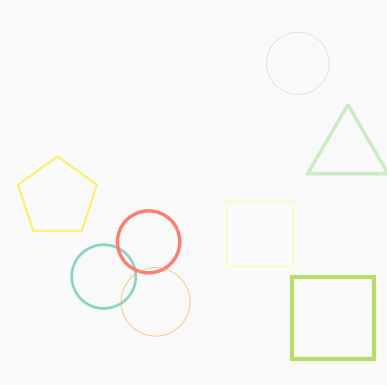[{"shape": "circle", "thickness": 2, "radius": 0.41, "center": [0.268, 0.282]}, {"shape": "square", "thickness": 1, "radius": 0.43, "center": [0.669, 0.393]}, {"shape": "circle", "thickness": 2.5, "radius": 0.4, "center": [0.384, 0.372]}, {"shape": "circle", "thickness": 0.5, "radius": 0.44, "center": [0.401, 0.216]}, {"shape": "square", "thickness": 3, "radius": 0.53, "center": [0.859, 0.174]}, {"shape": "circle", "thickness": 0.5, "radius": 0.4, "center": [0.769, 0.835]}, {"shape": "triangle", "thickness": 2.5, "radius": 0.6, "center": [0.898, 0.609]}, {"shape": "pentagon", "thickness": 1.5, "radius": 0.53, "center": [0.148, 0.487]}]